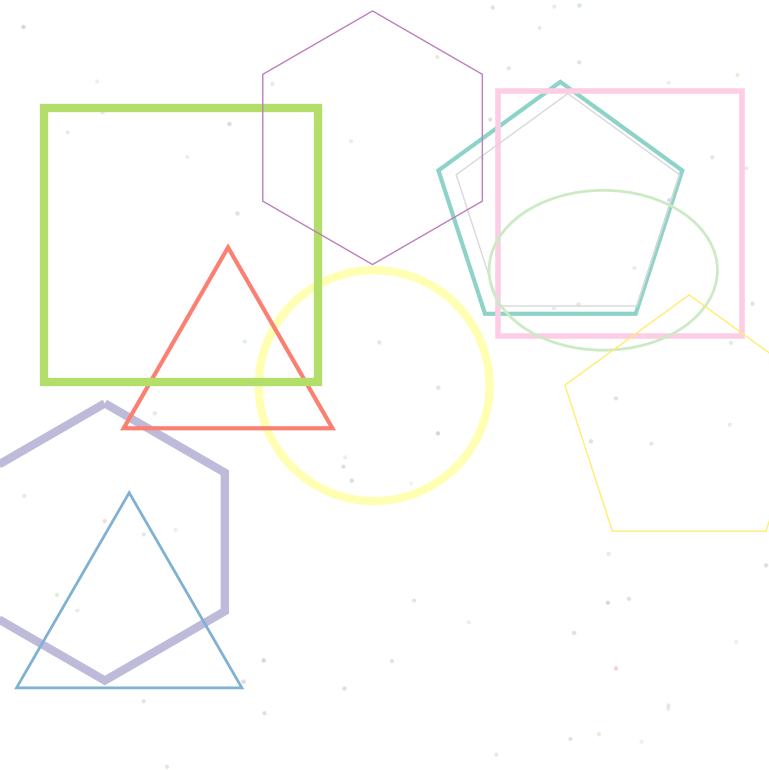[{"shape": "pentagon", "thickness": 1.5, "radius": 0.83, "center": [0.728, 0.727]}, {"shape": "circle", "thickness": 3, "radius": 0.75, "center": [0.486, 0.499]}, {"shape": "hexagon", "thickness": 3, "radius": 0.9, "center": [0.136, 0.296]}, {"shape": "triangle", "thickness": 1.5, "radius": 0.78, "center": [0.296, 0.522]}, {"shape": "triangle", "thickness": 1, "radius": 0.84, "center": [0.168, 0.191]}, {"shape": "square", "thickness": 3, "radius": 0.89, "center": [0.235, 0.682]}, {"shape": "square", "thickness": 2, "radius": 0.79, "center": [0.805, 0.723]}, {"shape": "pentagon", "thickness": 0.5, "radius": 0.76, "center": [0.737, 0.726]}, {"shape": "hexagon", "thickness": 0.5, "radius": 0.82, "center": [0.484, 0.821]}, {"shape": "oval", "thickness": 1, "radius": 0.74, "center": [0.783, 0.649]}, {"shape": "pentagon", "thickness": 0.5, "radius": 0.85, "center": [0.895, 0.447]}]